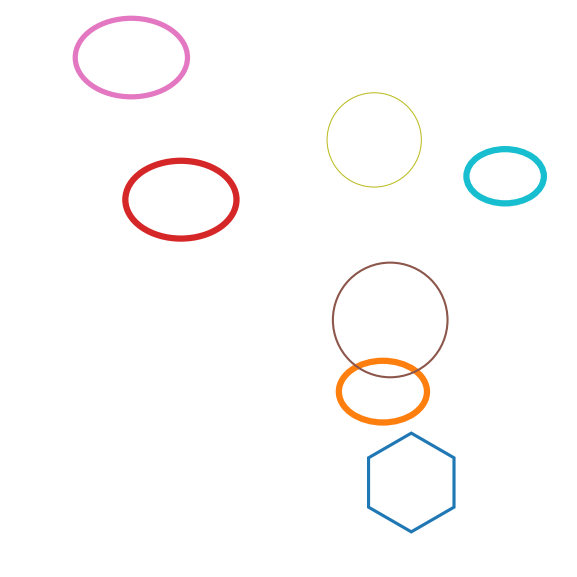[{"shape": "hexagon", "thickness": 1.5, "radius": 0.43, "center": [0.712, 0.164]}, {"shape": "oval", "thickness": 3, "radius": 0.38, "center": [0.663, 0.321]}, {"shape": "oval", "thickness": 3, "radius": 0.48, "center": [0.313, 0.653]}, {"shape": "circle", "thickness": 1, "radius": 0.5, "center": [0.676, 0.445]}, {"shape": "oval", "thickness": 2.5, "radius": 0.49, "center": [0.227, 0.899]}, {"shape": "circle", "thickness": 0.5, "radius": 0.41, "center": [0.648, 0.757]}, {"shape": "oval", "thickness": 3, "radius": 0.34, "center": [0.875, 0.694]}]